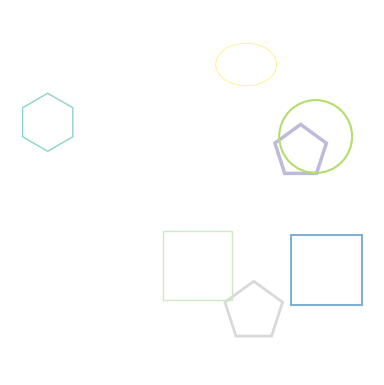[{"shape": "hexagon", "thickness": 1, "radius": 0.38, "center": [0.124, 0.682]}, {"shape": "pentagon", "thickness": 2.5, "radius": 0.35, "center": [0.781, 0.607]}, {"shape": "square", "thickness": 1.5, "radius": 0.46, "center": [0.848, 0.299]}, {"shape": "circle", "thickness": 1.5, "radius": 0.47, "center": [0.82, 0.645]}, {"shape": "pentagon", "thickness": 2, "radius": 0.39, "center": [0.659, 0.191]}, {"shape": "square", "thickness": 1, "radius": 0.45, "center": [0.513, 0.31]}, {"shape": "oval", "thickness": 0.5, "radius": 0.4, "center": [0.64, 0.832]}]